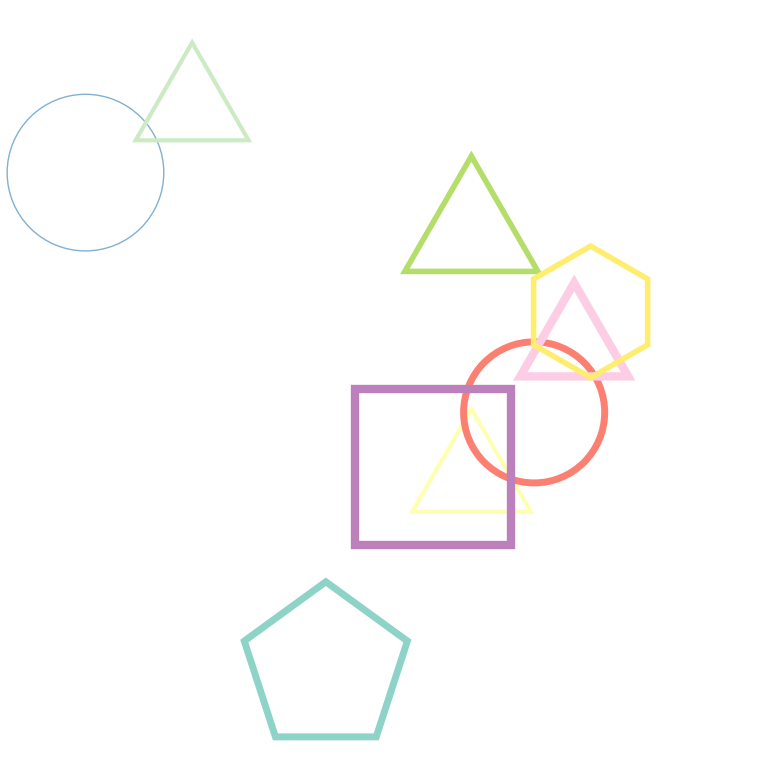[{"shape": "pentagon", "thickness": 2.5, "radius": 0.56, "center": [0.423, 0.133]}, {"shape": "triangle", "thickness": 1.5, "radius": 0.44, "center": [0.612, 0.38]}, {"shape": "circle", "thickness": 2.5, "radius": 0.46, "center": [0.694, 0.464]}, {"shape": "circle", "thickness": 0.5, "radius": 0.51, "center": [0.111, 0.776]}, {"shape": "triangle", "thickness": 2, "radius": 0.5, "center": [0.612, 0.697]}, {"shape": "triangle", "thickness": 3, "radius": 0.4, "center": [0.746, 0.552]}, {"shape": "square", "thickness": 3, "radius": 0.51, "center": [0.562, 0.394]}, {"shape": "triangle", "thickness": 1.5, "radius": 0.42, "center": [0.25, 0.86]}, {"shape": "hexagon", "thickness": 2, "radius": 0.43, "center": [0.767, 0.595]}]